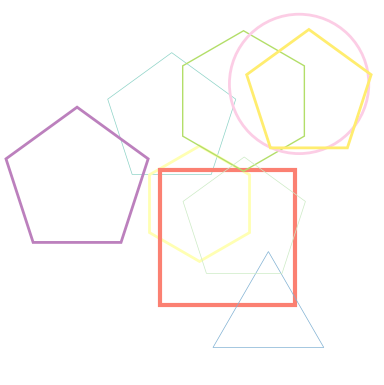[{"shape": "pentagon", "thickness": 0.5, "radius": 0.87, "center": [0.446, 0.688]}, {"shape": "hexagon", "thickness": 2, "radius": 0.75, "center": [0.518, 0.471]}, {"shape": "square", "thickness": 3, "radius": 0.88, "center": [0.591, 0.383]}, {"shape": "triangle", "thickness": 0.5, "radius": 0.83, "center": [0.697, 0.181]}, {"shape": "hexagon", "thickness": 1, "radius": 0.91, "center": [0.633, 0.738]}, {"shape": "circle", "thickness": 2, "radius": 0.9, "center": [0.777, 0.782]}, {"shape": "pentagon", "thickness": 2, "radius": 0.97, "center": [0.2, 0.527]}, {"shape": "pentagon", "thickness": 0.5, "radius": 0.84, "center": [0.634, 0.425]}, {"shape": "pentagon", "thickness": 2, "radius": 0.85, "center": [0.802, 0.753]}]